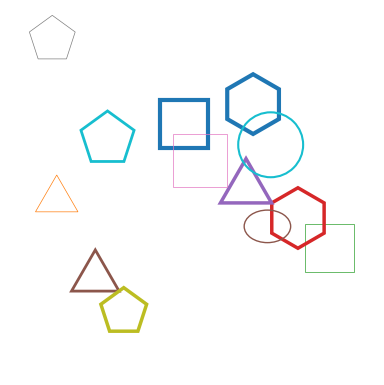[{"shape": "hexagon", "thickness": 3, "radius": 0.39, "center": [0.657, 0.73]}, {"shape": "square", "thickness": 3, "radius": 0.31, "center": [0.478, 0.677]}, {"shape": "triangle", "thickness": 0.5, "radius": 0.32, "center": [0.147, 0.482]}, {"shape": "square", "thickness": 0.5, "radius": 0.32, "center": [0.856, 0.356]}, {"shape": "hexagon", "thickness": 2.5, "radius": 0.39, "center": [0.774, 0.434]}, {"shape": "triangle", "thickness": 2.5, "radius": 0.38, "center": [0.639, 0.511]}, {"shape": "oval", "thickness": 1, "radius": 0.3, "center": [0.695, 0.412]}, {"shape": "triangle", "thickness": 2, "radius": 0.36, "center": [0.248, 0.28]}, {"shape": "square", "thickness": 0.5, "radius": 0.35, "center": [0.519, 0.584]}, {"shape": "pentagon", "thickness": 0.5, "radius": 0.31, "center": [0.136, 0.898]}, {"shape": "pentagon", "thickness": 2.5, "radius": 0.31, "center": [0.321, 0.19]}, {"shape": "pentagon", "thickness": 2, "radius": 0.36, "center": [0.279, 0.639]}, {"shape": "circle", "thickness": 1.5, "radius": 0.42, "center": [0.703, 0.624]}]